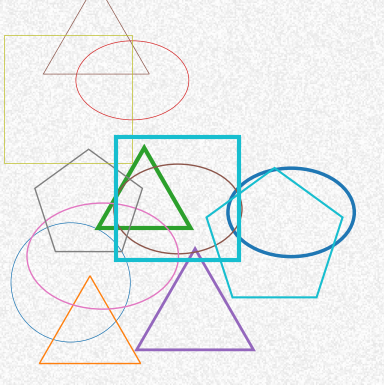[{"shape": "circle", "thickness": 0.5, "radius": 0.77, "center": [0.184, 0.266]}, {"shape": "oval", "thickness": 2.5, "radius": 0.82, "center": [0.756, 0.448]}, {"shape": "triangle", "thickness": 1, "radius": 0.76, "center": [0.234, 0.132]}, {"shape": "triangle", "thickness": 3, "radius": 0.69, "center": [0.375, 0.477]}, {"shape": "oval", "thickness": 0.5, "radius": 0.73, "center": [0.344, 0.791]}, {"shape": "triangle", "thickness": 2, "radius": 0.88, "center": [0.507, 0.179]}, {"shape": "triangle", "thickness": 0.5, "radius": 0.8, "center": [0.25, 0.887]}, {"shape": "oval", "thickness": 1, "radius": 0.83, "center": [0.462, 0.457]}, {"shape": "oval", "thickness": 1, "radius": 0.98, "center": [0.267, 0.335]}, {"shape": "pentagon", "thickness": 1, "radius": 0.73, "center": [0.23, 0.465]}, {"shape": "square", "thickness": 0.5, "radius": 0.83, "center": [0.176, 0.743]}, {"shape": "square", "thickness": 3, "radius": 0.8, "center": [0.462, 0.485]}, {"shape": "pentagon", "thickness": 1.5, "radius": 0.93, "center": [0.713, 0.378]}]